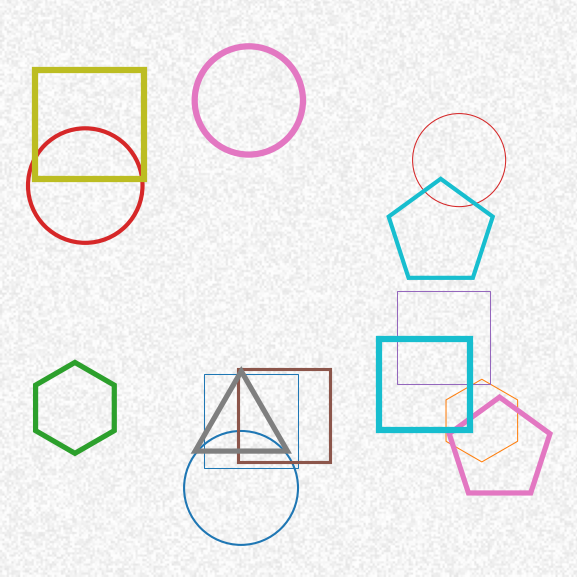[{"shape": "square", "thickness": 0.5, "radius": 0.41, "center": [0.434, 0.27]}, {"shape": "circle", "thickness": 1, "radius": 0.49, "center": [0.417, 0.154]}, {"shape": "hexagon", "thickness": 0.5, "radius": 0.36, "center": [0.834, 0.271]}, {"shape": "hexagon", "thickness": 2.5, "radius": 0.39, "center": [0.13, 0.293]}, {"shape": "circle", "thickness": 0.5, "radius": 0.4, "center": [0.795, 0.722]}, {"shape": "circle", "thickness": 2, "radius": 0.5, "center": [0.148, 0.678]}, {"shape": "square", "thickness": 0.5, "radius": 0.4, "center": [0.769, 0.415]}, {"shape": "square", "thickness": 1.5, "radius": 0.4, "center": [0.492, 0.28]}, {"shape": "pentagon", "thickness": 2.5, "radius": 0.46, "center": [0.865, 0.22]}, {"shape": "circle", "thickness": 3, "radius": 0.47, "center": [0.431, 0.825]}, {"shape": "triangle", "thickness": 2.5, "radius": 0.46, "center": [0.418, 0.264]}, {"shape": "square", "thickness": 3, "radius": 0.47, "center": [0.155, 0.783]}, {"shape": "pentagon", "thickness": 2, "radius": 0.47, "center": [0.763, 0.595]}, {"shape": "square", "thickness": 3, "radius": 0.39, "center": [0.735, 0.333]}]